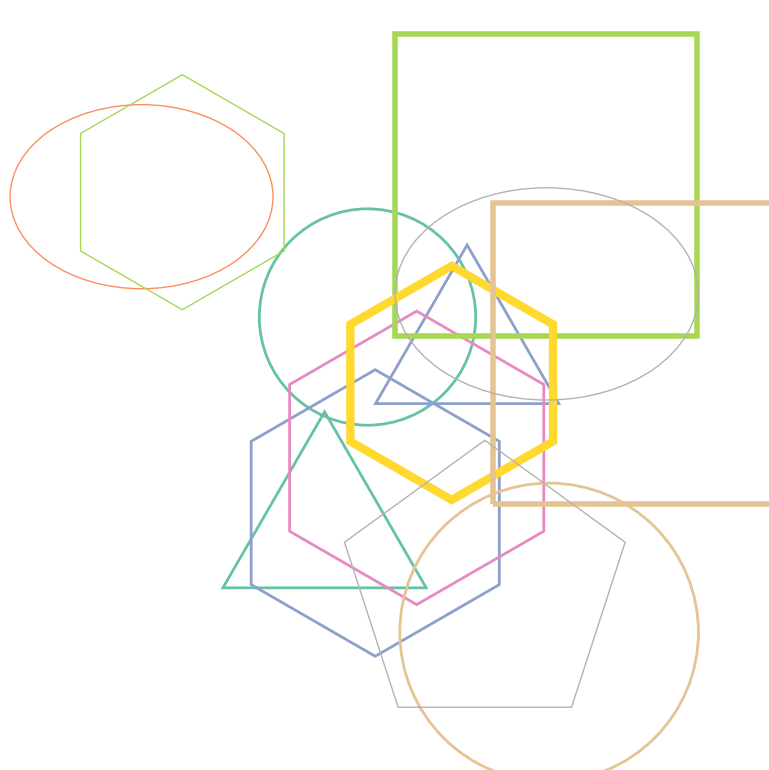[{"shape": "circle", "thickness": 1, "radius": 0.7, "center": [0.477, 0.588]}, {"shape": "triangle", "thickness": 1, "radius": 0.76, "center": [0.422, 0.313]}, {"shape": "oval", "thickness": 0.5, "radius": 0.85, "center": [0.184, 0.745]}, {"shape": "triangle", "thickness": 1, "radius": 0.69, "center": [0.607, 0.544]}, {"shape": "hexagon", "thickness": 1, "radius": 0.93, "center": [0.487, 0.334]}, {"shape": "hexagon", "thickness": 1, "radius": 0.95, "center": [0.541, 0.405]}, {"shape": "hexagon", "thickness": 0.5, "radius": 0.76, "center": [0.237, 0.75]}, {"shape": "square", "thickness": 2, "radius": 0.98, "center": [0.709, 0.759]}, {"shape": "hexagon", "thickness": 3, "radius": 0.76, "center": [0.587, 0.503]}, {"shape": "circle", "thickness": 1, "radius": 0.97, "center": [0.713, 0.179]}, {"shape": "square", "thickness": 2, "radius": 0.98, "center": [0.836, 0.541]}, {"shape": "pentagon", "thickness": 0.5, "radius": 0.96, "center": [0.63, 0.237]}, {"shape": "oval", "thickness": 0.5, "radius": 0.98, "center": [0.71, 0.618]}]